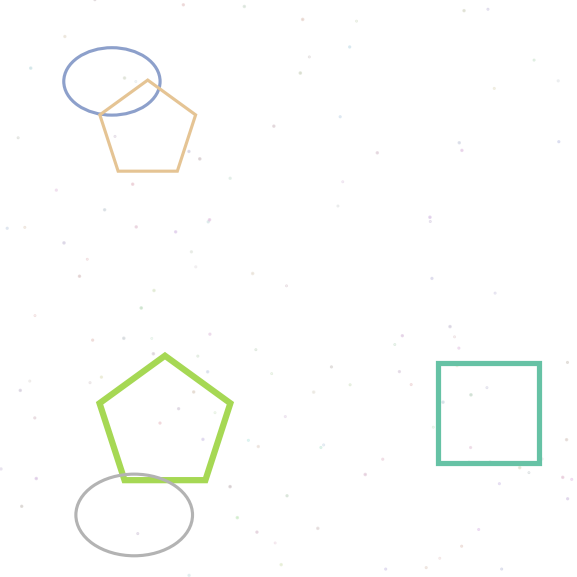[{"shape": "square", "thickness": 2.5, "radius": 0.44, "center": [0.846, 0.284]}, {"shape": "oval", "thickness": 1.5, "radius": 0.42, "center": [0.194, 0.858]}, {"shape": "pentagon", "thickness": 3, "radius": 0.6, "center": [0.286, 0.264]}, {"shape": "pentagon", "thickness": 1.5, "radius": 0.44, "center": [0.256, 0.773]}, {"shape": "oval", "thickness": 1.5, "radius": 0.5, "center": [0.232, 0.107]}]